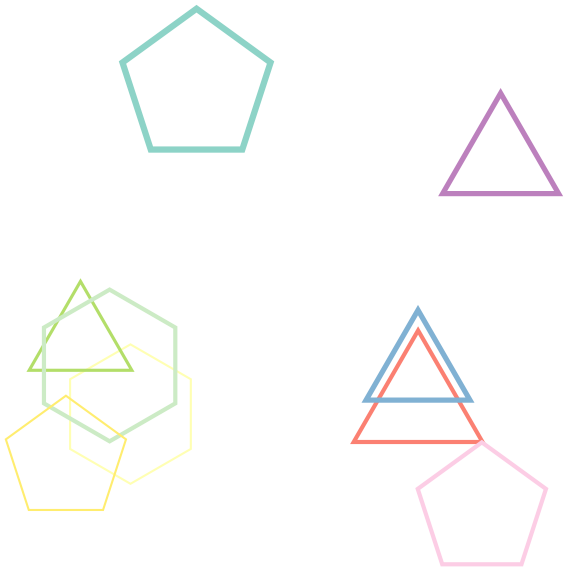[{"shape": "pentagon", "thickness": 3, "radius": 0.67, "center": [0.34, 0.849]}, {"shape": "hexagon", "thickness": 1, "radius": 0.6, "center": [0.226, 0.282]}, {"shape": "triangle", "thickness": 2, "radius": 0.64, "center": [0.724, 0.298]}, {"shape": "triangle", "thickness": 2.5, "radius": 0.52, "center": [0.724, 0.358]}, {"shape": "triangle", "thickness": 1.5, "radius": 0.51, "center": [0.139, 0.409]}, {"shape": "pentagon", "thickness": 2, "radius": 0.58, "center": [0.834, 0.116]}, {"shape": "triangle", "thickness": 2.5, "radius": 0.58, "center": [0.867, 0.722]}, {"shape": "hexagon", "thickness": 2, "radius": 0.66, "center": [0.19, 0.366]}, {"shape": "pentagon", "thickness": 1, "radius": 0.55, "center": [0.114, 0.205]}]